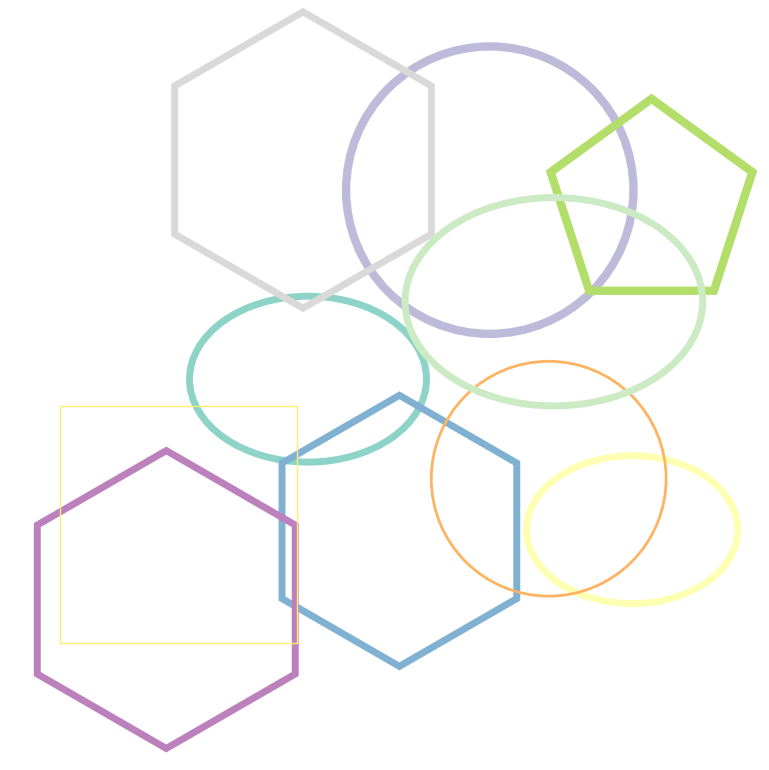[{"shape": "oval", "thickness": 2.5, "radius": 0.77, "center": [0.4, 0.508]}, {"shape": "oval", "thickness": 2.5, "radius": 0.69, "center": [0.821, 0.312]}, {"shape": "circle", "thickness": 3, "radius": 0.93, "center": [0.636, 0.753]}, {"shape": "hexagon", "thickness": 2.5, "radius": 0.88, "center": [0.519, 0.311]}, {"shape": "circle", "thickness": 1, "radius": 0.76, "center": [0.713, 0.378]}, {"shape": "pentagon", "thickness": 3, "radius": 0.69, "center": [0.846, 0.734]}, {"shape": "hexagon", "thickness": 2.5, "radius": 0.96, "center": [0.394, 0.792]}, {"shape": "hexagon", "thickness": 2.5, "radius": 0.97, "center": [0.216, 0.221]}, {"shape": "oval", "thickness": 2.5, "radius": 0.97, "center": [0.719, 0.608]}, {"shape": "square", "thickness": 0.5, "radius": 0.77, "center": [0.232, 0.319]}]